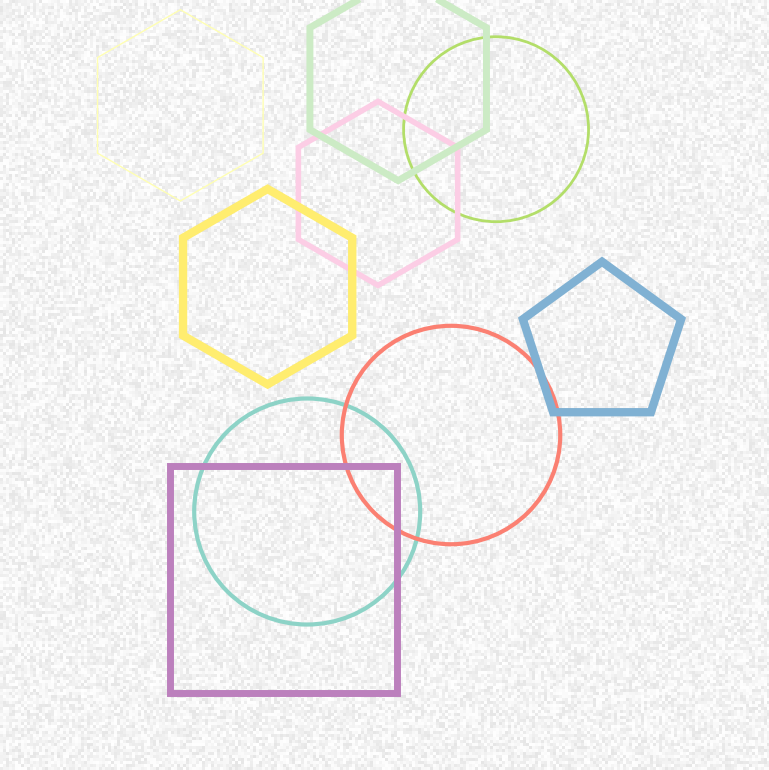[{"shape": "circle", "thickness": 1.5, "radius": 0.73, "center": [0.399, 0.336]}, {"shape": "hexagon", "thickness": 0.5, "radius": 0.62, "center": [0.234, 0.863]}, {"shape": "circle", "thickness": 1.5, "radius": 0.71, "center": [0.586, 0.435]}, {"shape": "pentagon", "thickness": 3, "radius": 0.54, "center": [0.782, 0.552]}, {"shape": "circle", "thickness": 1, "radius": 0.6, "center": [0.644, 0.832]}, {"shape": "hexagon", "thickness": 2, "radius": 0.6, "center": [0.491, 0.749]}, {"shape": "square", "thickness": 2.5, "radius": 0.74, "center": [0.368, 0.248]}, {"shape": "hexagon", "thickness": 2.5, "radius": 0.66, "center": [0.517, 0.898]}, {"shape": "hexagon", "thickness": 3, "radius": 0.63, "center": [0.348, 0.628]}]